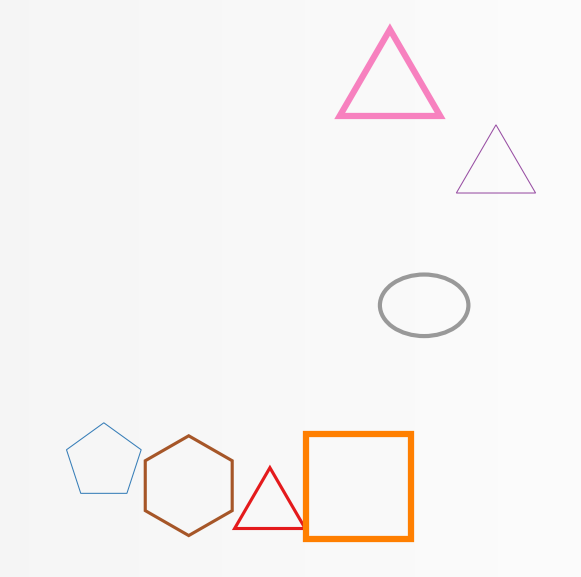[{"shape": "triangle", "thickness": 1.5, "radius": 0.35, "center": [0.464, 0.119]}, {"shape": "pentagon", "thickness": 0.5, "radius": 0.34, "center": [0.179, 0.199]}, {"shape": "triangle", "thickness": 0.5, "radius": 0.39, "center": [0.853, 0.704]}, {"shape": "square", "thickness": 3, "radius": 0.45, "center": [0.617, 0.156]}, {"shape": "hexagon", "thickness": 1.5, "radius": 0.43, "center": [0.325, 0.158]}, {"shape": "triangle", "thickness": 3, "radius": 0.5, "center": [0.671, 0.848]}, {"shape": "oval", "thickness": 2, "radius": 0.38, "center": [0.73, 0.47]}]